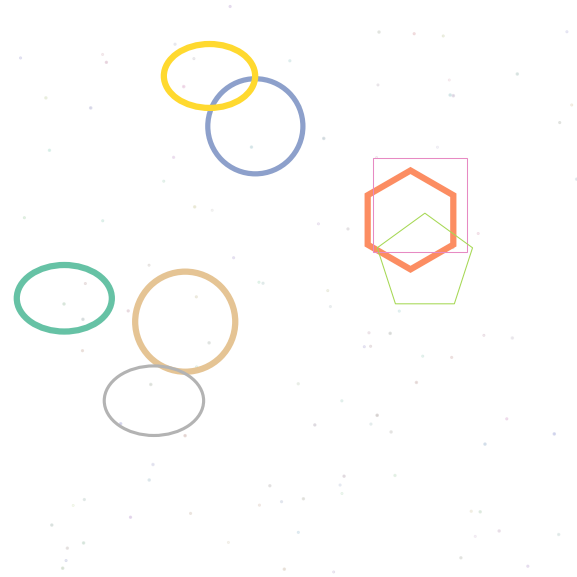[{"shape": "oval", "thickness": 3, "radius": 0.41, "center": [0.111, 0.483]}, {"shape": "hexagon", "thickness": 3, "radius": 0.43, "center": [0.711, 0.618]}, {"shape": "circle", "thickness": 2.5, "radius": 0.41, "center": [0.442, 0.78]}, {"shape": "square", "thickness": 0.5, "radius": 0.41, "center": [0.727, 0.645]}, {"shape": "pentagon", "thickness": 0.5, "radius": 0.43, "center": [0.736, 0.543]}, {"shape": "oval", "thickness": 3, "radius": 0.4, "center": [0.363, 0.868]}, {"shape": "circle", "thickness": 3, "radius": 0.43, "center": [0.321, 0.442]}, {"shape": "oval", "thickness": 1.5, "radius": 0.43, "center": [0.267, 0.305]}]